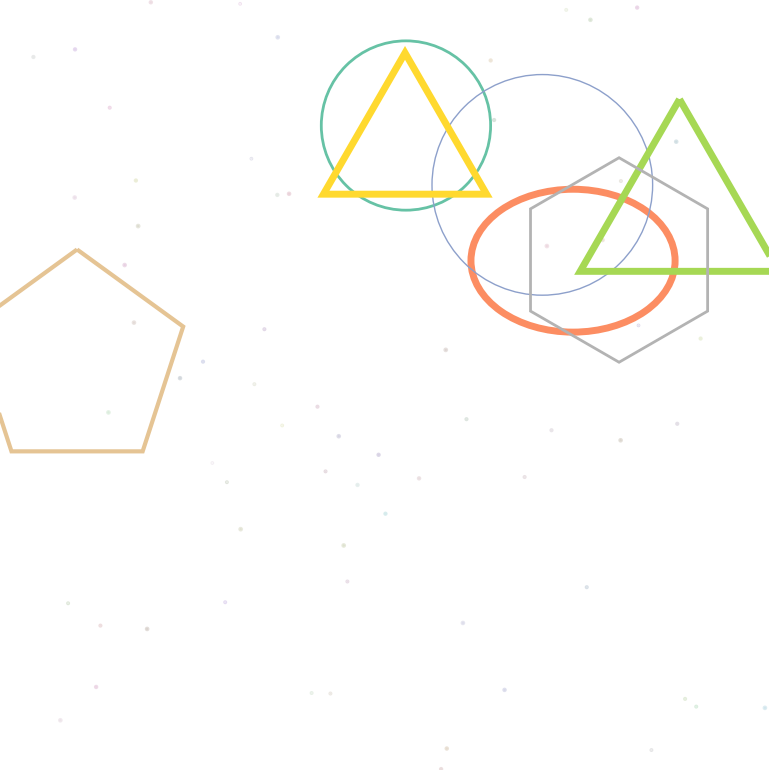[{"shape": "circle", "thickness": 1, "radius": 0.55, "center": [0.527, 0.837]}, {"shape": "oval", "thickness": 2.5, "radius": 0.66, "center": [0.744, 0.661]}, {"shape": "circle", "thickness": 0.5, "radius": 0.72, "center": [0.704, 0.76]}, {"shape": "triangle", "thickness": 2.5, "radius": 0.74, "center": [0.882, 0.722]}, {"shape": "triangle", "thickness": 2.5, "radius": 0.61, "center": [0.526, 0.809]}, {"shape": "pentagon", "thickness": 1.5, "radius": 0.72, "center": [0.1, 0.531]}, {"shape": "hexagon", "thickness": 1, "radius": 0.66, "center": [0.804, 0.662]}]